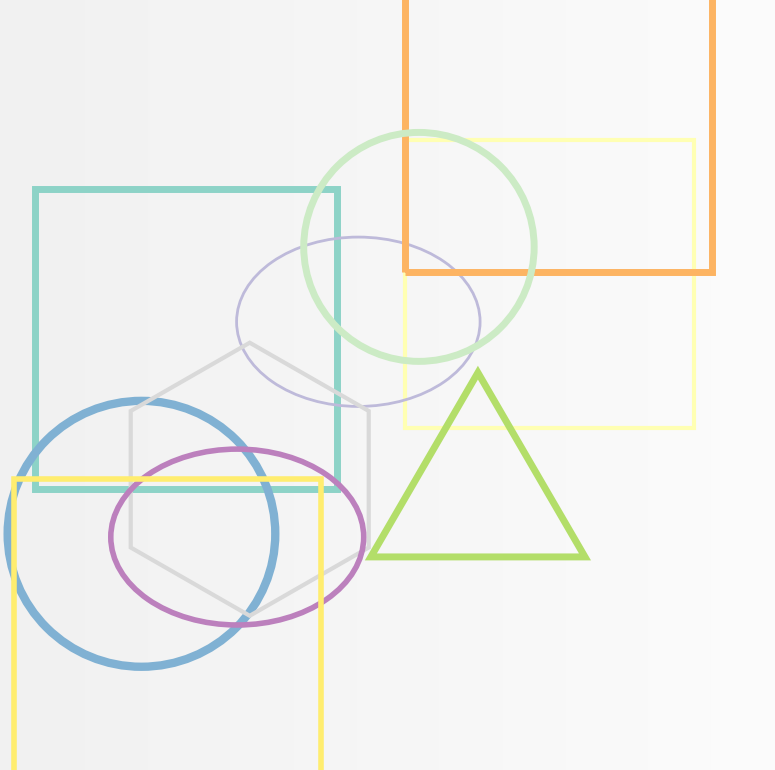[{"shape": "square", "thickness": 2.5, "radius": 0.97, "center": [0.239, 0.559]}, {"shape": "square", "thickness": 1.5, "radius": 0.93, "center": [0.709, 0.631]}, {"shape": "oval", "thickness": 1, "radius": 0.79, "center": [0.462, 0.582]}, {"shape": "circle", "thickness": 3, "radius": 0.86, "center": [0.183, 0.307]}, {"shape": "square", "thickness": 2.5, "radius": 0.99, "center": [0.72, 0.844]}, {"shape": "triangle", "thickness": 2.5, "radius": 0.8, "center": [0.617, 0.356]}, {"shape": "hexagon", "thickness": 1.5, "radius": 0.89, "center": [0.322, 0.378]}, {"shape": "oval", "thickness": 2, "radius": 0.82, "center": [0.306, 0.303]}, {"shape": "circle", "thickness": 2.5, "radius": 0.74, "center": [0.541, 0.679]}, {"shape": "square", "thickness": 2, "radius": 0.99, "center": [0.216, 0.179]}]